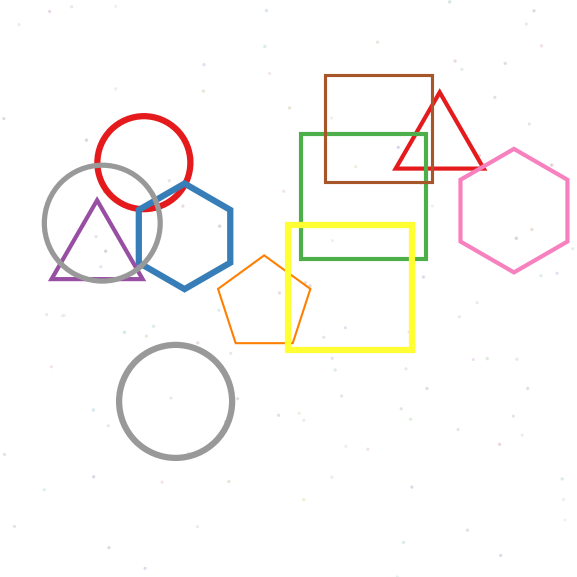[{"shape": "triangle", "thickness": 2, "radius": 0.44, "center": [0.761, 0.751]}, {"shape": "circle", "thickness": 3, "radius": 0.4, "center": [0.249, 0.717]}, {"shape": "hexagon", "thickness": 3, "radius": 0.46, "center": [0.32, 0.59]}, {"shape": "square", "thickness": 2, "radius": 0.54, "center": [0.629, 0.659]}, {"shape": "triangle", "thickness": 2, "radius": 0.46, "center": [0.168, 0.561]}, {"shape": "pentagon", "thickness": 1, "radius": 0.42, "center": [0.457, 0.473]}, {"shape": "square", "thickness": 3, "radius": 0.54, "center": [0.606, 0.502]}, {"shape": "square", "thickness": 1.5, "radius": 0.47, "center": [0.656, 0.776]}, {"shape": "hexagon", "thickness": 2, "radius": 0.53, "center": [0.89, 0.634]}, {"shape": "circle", "thickness": 3, "radius": 0.49, "center": [0.304, 0.304]}, {"shape": "circle", "thickness": 2.5, "radius": 0.5, "center": [0.177, 0.613]}]